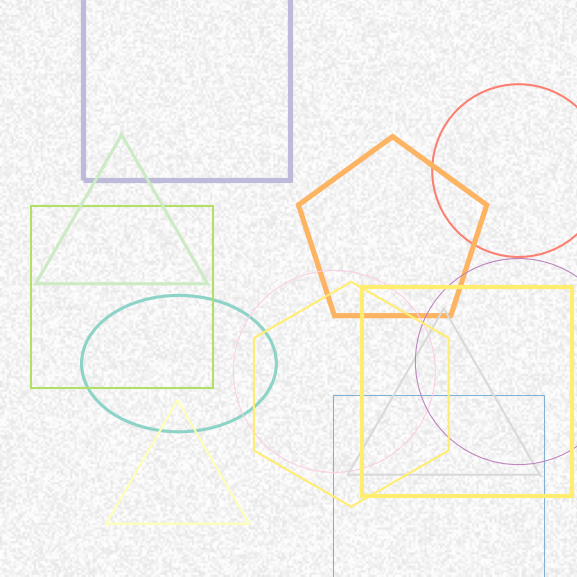[{"shape": "oval", "thickness": 1.5, "radius": 0.84, "center": [0.31, 0.37]}, {"shape": "triangle", "thickness": 1, "radius": 0.71, "center": [0.308, 0.163]}, {"shape": "square", "thickness": 2.5, "radius": 0.89, "center": [0.323, 0.866]}, {"shape": "circle", "thickness": 1, "radius": 0.75, "center": [0.898, 0.704]}, {"shape": "square", "thickness": 0.5, "radius": 0.91, "center": [0.759, 0.132]}, {"shape": "pentagon", "thickness": 2.5, "radius": 0.86, "center": [0.68, 0.591]}, {"shape": "square", "thickness": 1, "radius": 0.79, "center": [0.212, 0.485]}, {"shape": "circle", "thickness": 0.5, "radius": 0.87, "center": [0.579, 0.356]}, {"shape": "triangle", "thickness": 1, "radius": 0.96, "center": [0.768, 0.273]}, {"shape": "circle", "thickness": 0.5, "radius": 0.89, "center": [0.898, 0.373]}, {"shape": "triangle", "thickness": 1.5, "radius": 0.86, "center": [0.211, 0.594]}, {"shape": "square", "thickness": 2, "radius": 0.91, "center": [0.809, 0.322]}, {"shape": "hexagon", "thickness": 1, "radius": 0.97, "center": [0.608, 0.316]}]